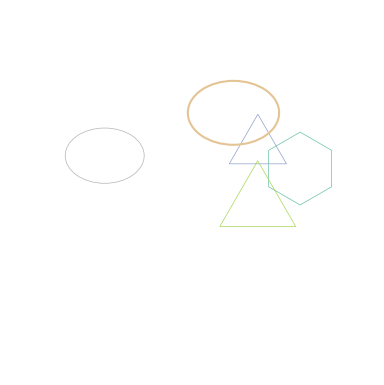[{"shape": "hexagon", "thickness": 0.5, "radius": 0.47, "center": [0.78, 0.562]}, {"shape": "triangle", "thickness": 0.5, "radius": 0.43, "center": [0.67, 0.617]}, {"shape": "triangle", "thickness": 0.5, "radius": 0.57, "center": [0.669, 0.468]}, {"shape": "oval", "thickness": 1.5, "radius": 0.59, "center": [0.606, 0.707]}, {"shape": "oval", "thickness": 0.5, "radius": 0.51, "center": [0.272, 0.596]}]